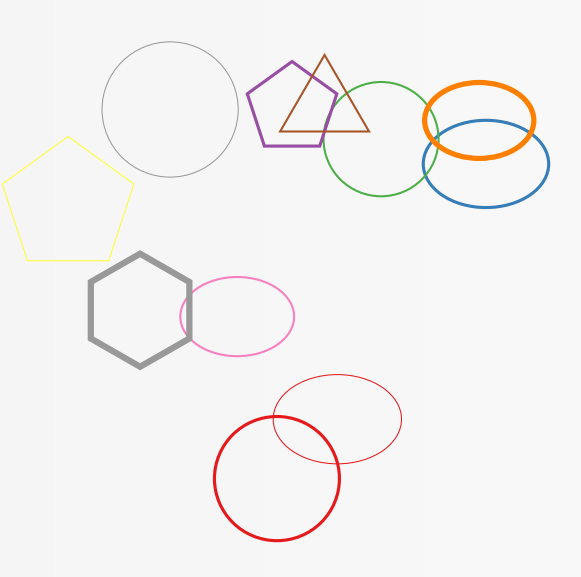[{"shape": "circle", "thickness": 1.5, "radius": 0.54, "center": [0.476, 0.17]}, {"shape": "oval", "thickness": 0.5, "radius": 0.55, "center": [0.58, 0.273]}, {"shape": "oval", "thickness": 1.5, "radius": 0.54, "center": [0.836, 0.715]}, {"shape": "circle", "thickness": 1, "radius": 0.49, "center": [0.656, 0.758]}, {"shape": "pentagon", "thickness": 1.5, "radius": 0.4, "center": [0.502, 0.812]}, {"shape": "oval", "thickness": 2.5, "radius": 0.47, "center": [0.824, 0.791]}, {"shape": "pentagon", "thickness": 0.5, "radius": 0.59, "center": [0.117, 0.644]}, {"shape": "triangle", "thickness": 1, "radius": 0.44, "center": [0.558, 0.816]}, {"shape": "oval", "thickness": 1, "radius": 0.49, "center": [0.408, 0.451]}, {"shape": "circle", "thickness": 0.5, "radius": 0.59, "center": [0.293, 0.81]}, {"shape": "hexagon", "thickness": 3, "radius": 0.49, "center": [0.241, 0.462]}]